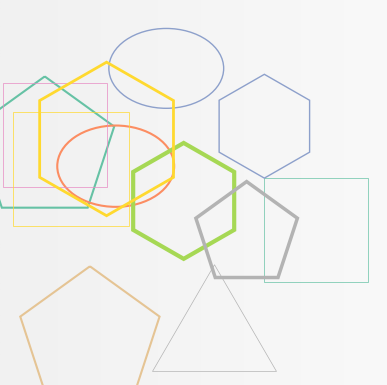[{"shape": "pentagon", "thickness": 1.5, "radius": 0.94, "center": [0.115, 0.613]}, {"shape": "square", "thickness": 0.5, "radius": 0.67, "center": [0.816, 0.402]}, {"shape": "oval", "thickness": 1.5, "radius": 0.75, "center": [0.299, 0.568]}, {"shape": "oval", "thickness": 1, "radius": 0.74, "center": [0.429, 0.822]}, {"shape": "hexagon", "thickness": 1, "radius": 0.67, "center": [0.682, 0.672]}, {"shape": "square", "thickness": 0.5, "radius": 0.68, "center": [0.142, 0.65]}, {"shape": "hexagon", "thickness": 3, "radius": 0.75, "center": [0.474, 0.478]}, {"shape": "square", "thickness": 0.5, "radius": 0.74, "center": [0.183, 0.562]}, {"shape": "hexagon", "thickness": 2, "radius": 1.0, "center": [0.275, 0.639]}, {"shape": "pentagon", "thickness": 1.5, "radius": 0.95, "center": [0.232, 0.119]}, {"shape": "pentagon", "thickness": 2.5, "radius": 0.69, "center": [0.636, 0.391]}, {"shape": "triangle", "thickness": 0.5, "radius": 0.92, "center": [0.554, 0.128]}]